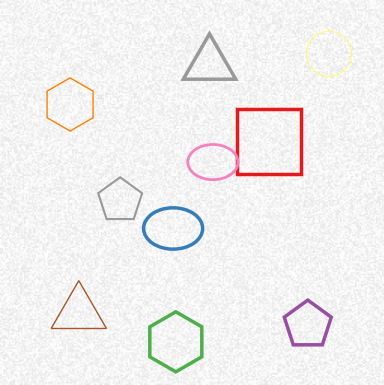[{"shape": "square", "thickness": 2.5, "radius": 0.42, "center": [0.698, 0.633]}, {"shape": "oval", "thickness": 2.5, "radius": 0.38, "center": [0.45, 0.407]}, {"shape": "hexagon", "thickness": 2.5, "radius": 0.39, "center": [0.457, 0.112]}, {"shape": "pentagon", "thickness": 2.5, "radius": 0.32, "center": [0.799, 0.156]}, {"shape": "hexagon", "thickness": 1, "radius": 0.35, "center": [0.182, 0.729]}, {"shape": "circle", "thickness": 0.5, "radius": 0.29, "center": [0.854, 0.86]}, {"shape": "triangle", "thickness": 1, "radius": 0.41, "center": [0.205, 0.188]}, {"shape": "oval", "thickness": 2, "radius": 0.33, "center": [0.553, 0.579]}, {"shape": "triangle", "thickness": 2.5, "radius": 0.39, "center": [0.544, 0.834]}, {"shape": "pentagon", "thickness": 1.5, "radius": 0.3, "center": [0.312, 0.48]}]